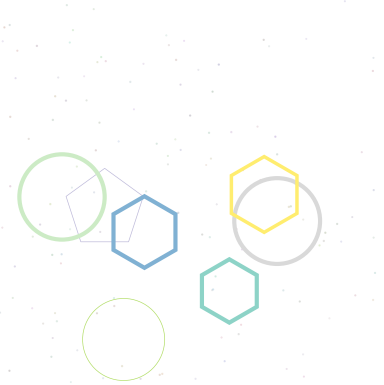[{"shape": "hexagon", "thickness": 3, "radius": 0.41, "center": [0.596, 0.244]}, {"shape": "pentagon", "thickness": 0.5, "radius": 0.53, "center": [0.272, 0.457]}, {"shape": "hexagon", "thickness": 3, "radius": 0.46, "center": [0.375, 0.397]}, {"shape": "circle", "thickness": 0.5, "radius": 0.53, "center": [0.321, 0.118]}, {"shape": "circle", "thickness": 3, "radius": 0.56, "center": [0.72, 0.426]}, {"shape": "circle", "thickness": 3, "radius": 0.55, "center": [0.161, 0.488]}, {"shape": "hexagon", "thickness": 2.5, "radius": 0.49, "center": [0.686, 0.495]}]